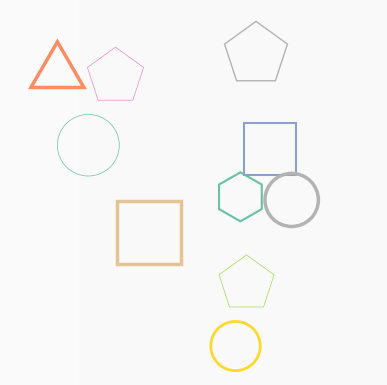[{"shape": "hexagon", "thickness": 1.5, "radius": 0.32, "center": [0.62, 0.489]}, {"shape": "circle", "thickness": 0.5, "radius": 0.4, "center": [0.228, 0.623]}, {"shape": "triangle", "thickness": 2.5, "radius": 0.39, "center": [0.148, 0.812]}, {"shape": "square", "thickness": 1.5, "radius": 0.34, "center": [0.697, 0.613]}, {"shape": "pentagon", "thickness": 0.5, "radius": 0.38, "center": [0.298, 0.801]}, {"shape": "pentagon", "thickness": 0.5, "radius": 0.37, "center": [0.636, 0.263]}, {"shape": "circle", "thickness": 2, "radius": 0.32, "center": [0.608, 0.101]}, {"shape": "square", "thickness": 2.5, "radius": 0.41, "center": [0.384, 0.396]}, {"shape": "circle", "thickness": 2.5, "radius": 0.34, "center": [0.753, 0.481]}, {"shape": "pentagon", "thickness": 1, "radius": 0.43, "center": [0.661, 0.859]}]